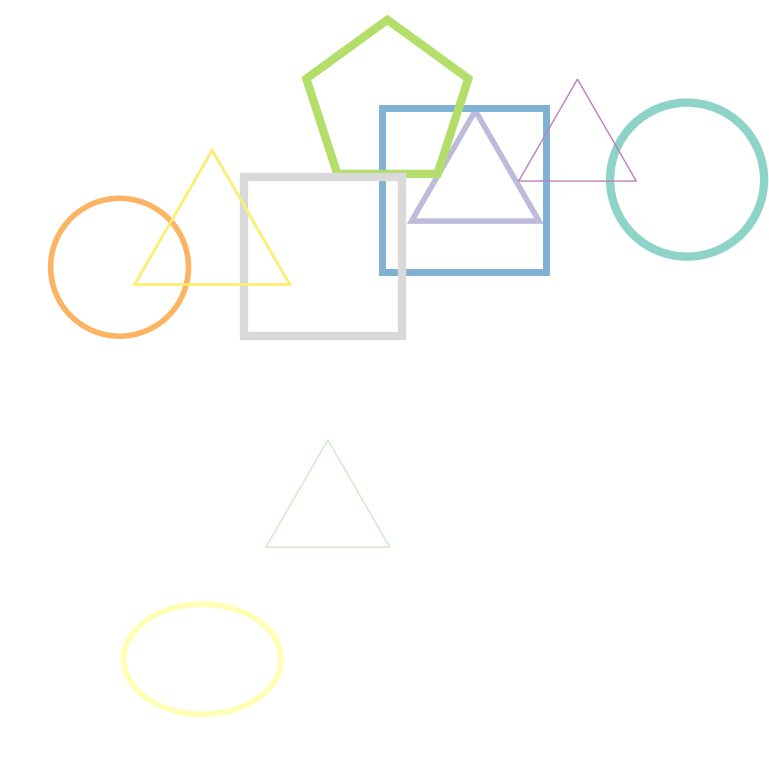[{"shape": "circle", "thickness": 3, "radius": 0.5, "center": [0.892, 0.767]}, {"shape": "oval", "thickness": 2, "radius": 0.51, "center": [0.263, 0.144]}, {"shape": "triangle", "thickness": 2, "radius": 0.48, "center": [0.617, 0.761]}, {"shape": "square", "thickness": 2.5, "radius": 0.53, "center": [0.602, 0.753]}, {"shape": "circle", "thickness": 2, "radius": 0.45, "center": [0.155, 0.653]}, {"shape": "pentagon", "thickness": 3, "radius": 0.55, "center": [0.503, 0.864]}, {"shape": "square", "thickness": 3, "radius": 0.51, "center": [0.419, 0.667]}, {"shape": "triangle", "thickness": 0.5, "radius": 0.44, "center": [0.75, 0.809]}, {"shape": "triangle", "thickness": 0.5, "radius": 0.46, "center": [0.426, 0.336]}, {"shape": "triangle", "thickness": 1, "radius": 0.58, "center": [0.276, 0.689]}]